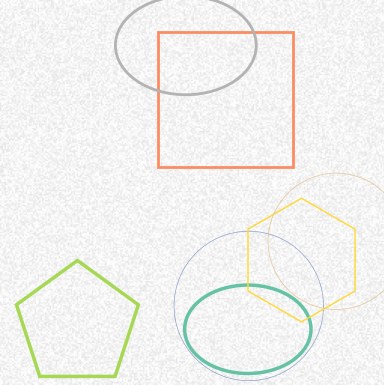[{"shape": "oval", "thickness": 2.5, "radius": 0.82, "center": [0.644, 0.145]}, {"shape": "square", "thickness": 2, "radius": 0.88, "center": [0.586, 0.742]}, {"shape": "circle", "thickness": 0.5, "radius": 0.97, "center": [0.646, 0.205]}, {"shape": "pentagon", "thickness": 2.5, "radius": 0.83, "center": [0.201, 0.157]}, {"shape": "hexagon", "thickness": 1, "radius": 0.8, "center": [0.783, 0.325]}, {"shape": "circle", "thickness": 0.5, "radius": 0.89, "center": [0.873, 0.373]}, {"shape": "oval", "thickness": 2, "radius": 0.91, "center": [0.483, 0.882]}]